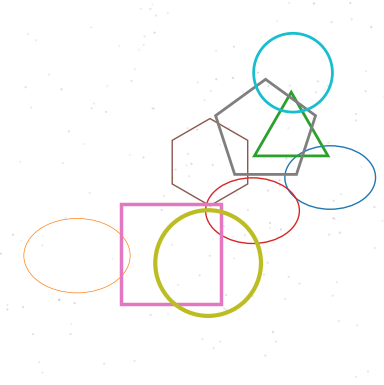[{"shape": "oval", "thickness": 1, "radius": 0.59, "center": [0.858, 0.539]}, {"shape": "oval", "thickness": 0.5, "radius": 0.69, "center": [0.2, 0.336]}, {"shape": "triangle", "thickness": 2, "radius": 0.55, "center": [0.756, 0.65]}, {"shape": "oval", "thickness": 1, "radius": 0.61, "center": [0.656, 0.453]}, {"shape": "hexagon", "thickness": 1, "radius": 0.57, "center": [0.545, 0.579]}, {"shape": "square", "thickness": 2.5, "radius": 0.65, "center": [0.444, 0.341]}, {"shape": "pentagon", "thickness": 2, "radius": 0.68, "center": [0.69, 0.657]}, {"shape": "circle", "thickness": 3, "radius": 0.69, "center": [0.541, 0.317]}, {"shape": "circle", "thickness": 2, "radius": 0.51, "center": [0.761, 0.811]}]